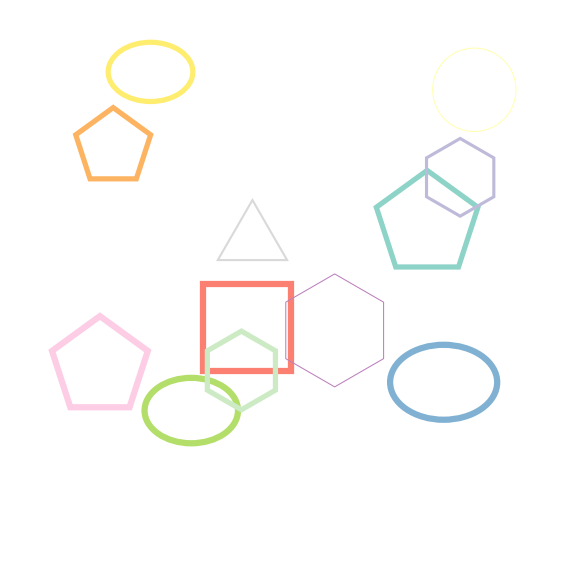[{"shape": "pentagon", "thickness": 2.5, "radius": 0.46, "center": [0.74, 0.612]}, {"shape": "circle", "thickness": 0.5, "radius": 0.36, "center": [0.821, 0.844]}, {"shape": "hexagon", "thickness": 1.5, "radius": 0.34, "center": [0.797, 0.692]}, {"shape": "square", "thickness": 3, "radius": 0.38, "center": [0.427, 0.432]}, {"shape": "oval", "thickness": 3, "radius": 0.46, "center": [0.768, 0.337]}, {"shape": "pentagon", "thickness": 2.5, "radius": 0.34, "center": [0.196, 0.745]}, {"shape": "oval", "thickness": 3, "radius": 0.4, "center": [0.331, 0.288]}, {"shape": "pentagon", "thickness": 3, "radius": 0.44, "center": [0.173, 0.365]}, {"shape": "triangle", "thickness": 1, "radius": 0.35, "center": [0.437, 0.583]}, {"shape": "hexagon", "thickness": 0.5, "radius": 0.49, "center": [0.58, 0.427]}, {"shape": "hexagon", "thickness": 2.5, "radius": 0.34, "center": [0.418, 0.358]}, {"shape": "oval", "thickness": 2.5, "radius": 0.37, "center": [0.261, 0.875]}]